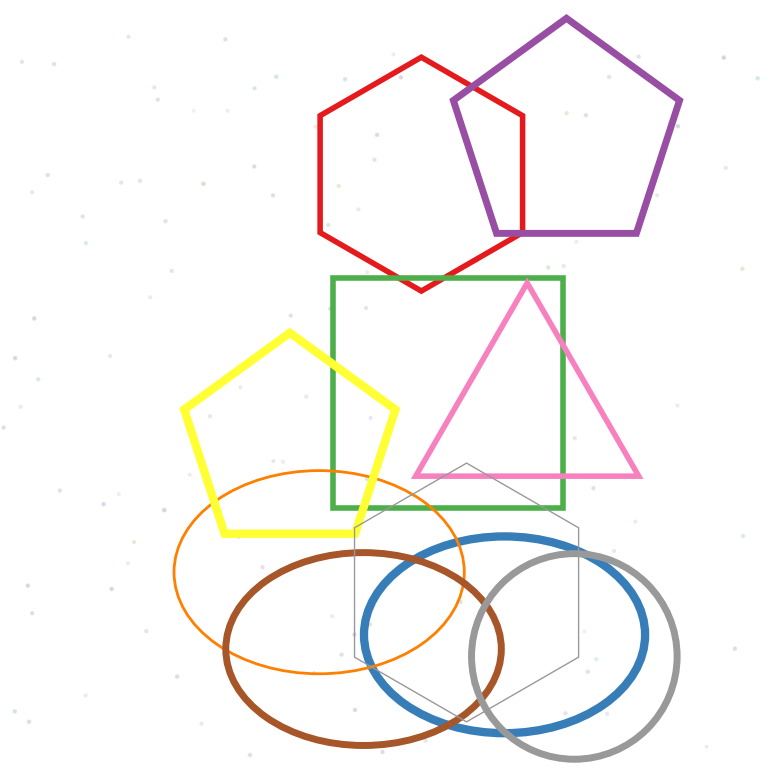[{"shape": "hexagon", "thickness": 2, "radius": 0.76, "center": [0.547, 0.774]}, {"shape": "oval", "thickness": 3, "radius": 0.91, "center": [0.655, 0.176]}, {"shape": "square", "thickness": 2, "radius": 0.75, "center": [0.582, 0.489]}, {"shape": "pentagon", "thickness": 2.5, "radius": 0.77, "center": [0.736, 0.822]}, {"shape": "oval", "thickness": 1, "radius": 0.94, "center": [0.414, 0.257]}, {"shape": "pentagon", "thickness": 3, "radius": 0.72, "center": [0.376, 0.424]}, {"shape": "oval", "thickness": 2.5, "radius": 0.89, "center": [0.472, 0.157]}, {"shape": "triangle", "thickness": 2, "radius": 0.84, "center": [0.685, 0.465]}, {"shape": "hexagon", "thickness": 0.5, "radius": 0.84, "center": [0.606, 0.231]}, {"shape": "circle", "thickness": 2.5, "radius": 0.67, "center": [0.746, 0.147]}]